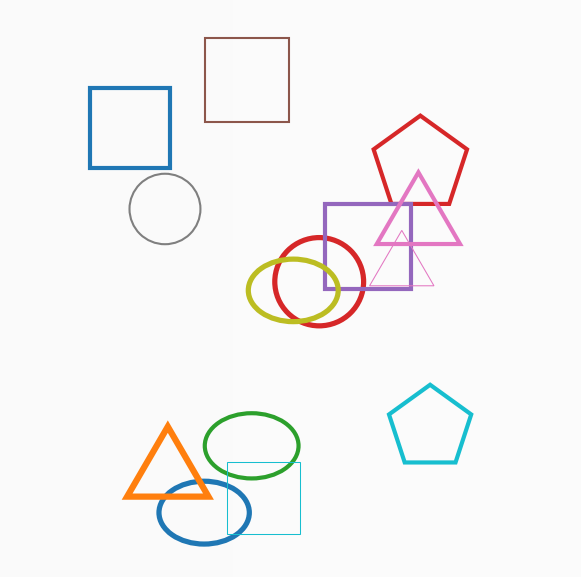[{"shape": "square", "thickness": 2, "radius": 0.35, "center": [0.224, 0.778]}, {"shape": "oval", "thickness": 2.5, "radius": 0.39, "center": [0.351, 0.111]}, {"shape": "triangle", "thickness": 3, "radius": 0.4, "center": [0.289, 0.18]}, {"shape": "oval", "thickness": 2, "radius": 0.4, "center": [0.433, 0.227]}, {"shape": "circle", "thickness": 2.5, "radius": 0.38, "center": [0.549, 0.511]}, {"shape": "pentagon", "thickness": 2, "radius": 0.42, "center": [0.723, 0.714]}, {"shape": "square", "thickness": 2, "radius": 0.37, "center": [0.633, 0.572]}, {"shape": "square", "thickness": 1, "radius": 0.36, "center": [0.425, 0.861]}, {"shape": "triangle", "thickness": 2, "radius": 0.41, "center": [0.72, 0.618]}, {"shape": "triangle", "thickness": 0.5, "radius": 0.32, "center": [0.691, 0.536]}, {"shape": "circle", "thickness": 1, "radius": 0.31, "center": [0.284, 0.637]}, {"shape": "oval", "thickness": 2.5, "radius": 0.39, "center": [0.505, 0.496]}, {"shape": "pentagon", "thickness": 2, "radius": 0.37, "center": [0.74, 0.258]}, {"shape": "square", "thickness": 0.5, "radius": 0.31, "center": [0.454, 0.137]}]